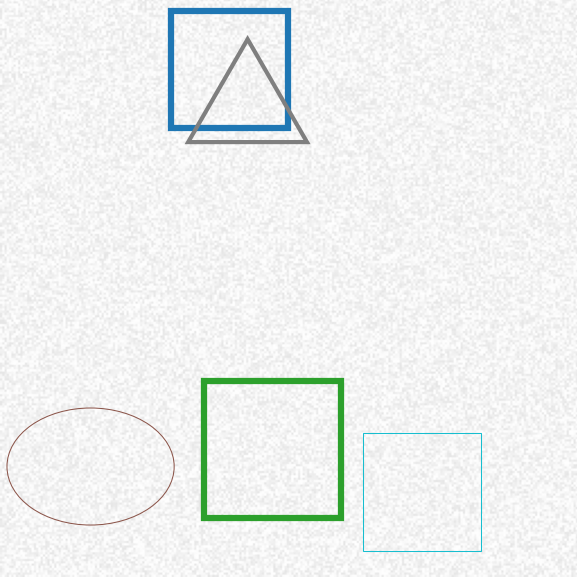[{"shape": "square", "thickness": 3, "radius": 0.5, "center": [0.397, 0.879]}, {"shape": "square", "thickness": 3, "radius": 0.59, "center": [0.472, 0.221]}, {"shape": "oval", "thickness": 0.5, "radius": 0.72, "center": [0.157, 0.191]}, {"shape": "triangle", "thickness": 2, "radius": 0.59, "center": [0.429, 0.812]}, {"shape": "square", "thickness": 0.5, "radius": 0.51, "center": [0.731, 0.147]}]